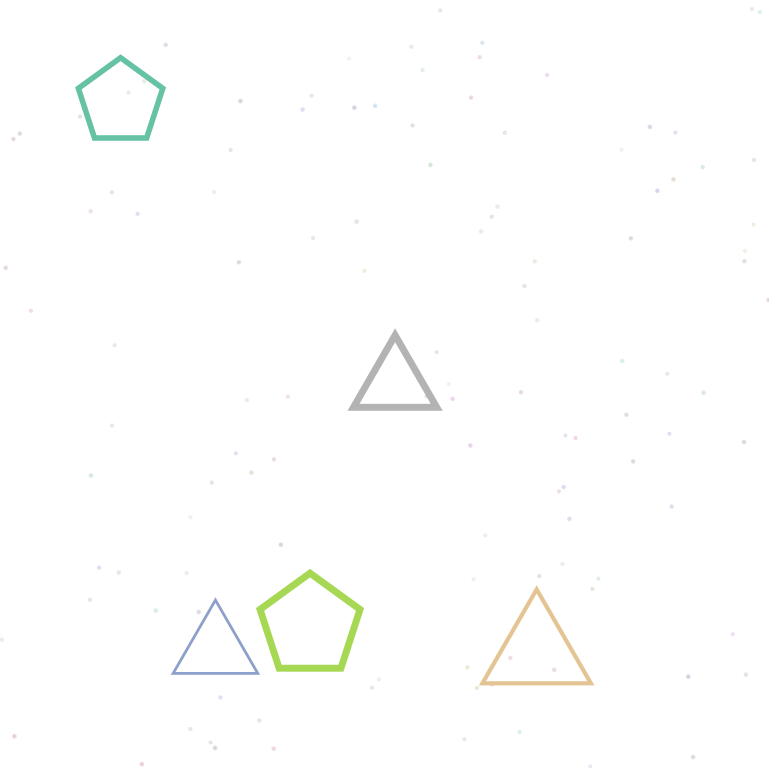[{"shape": "pentagon", "thickness": 2, "radius": 0.29, "center": [0.157, 0.867]}, {"shape": "triangle", "thickness": 1, "radius": 0.32, "center": [0.28, 0.157]}, {"shape": "pentagon", "thickness": 2.5, "radius": 0.34, "center": [0.403, 0.187]}, {"shape": "triangle", "thickness": 1.5, "radius": 0.41, "center": [0.697, 0.153]}, {"shape": "triangle", "thickness": 2.5, "radius": 0.31, "center": [0.513, 0.502]}]